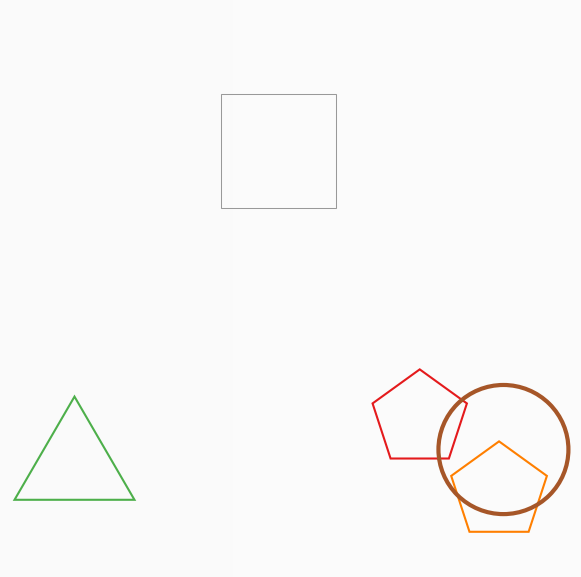[{"shape": "pentagon", "thickness": 1, "radius": 0.43, "center": [0.722, 0.274]}, {"shape": "triangle", "thickness": 1, "radius": 0.6, "center": [0.128, 0.193]}, {"shape": "pentagon", "thickness": 1, "radius": 0.43, "center": [0.859, 0.148]}, {"shape": "circle", "thickness": 2, "radius": 0.56, "center": [0.866, 0.221]}, {"shape": "square", "thickness": 0.5, "radius": 0.5, "center": [0.479, 0.737]}]